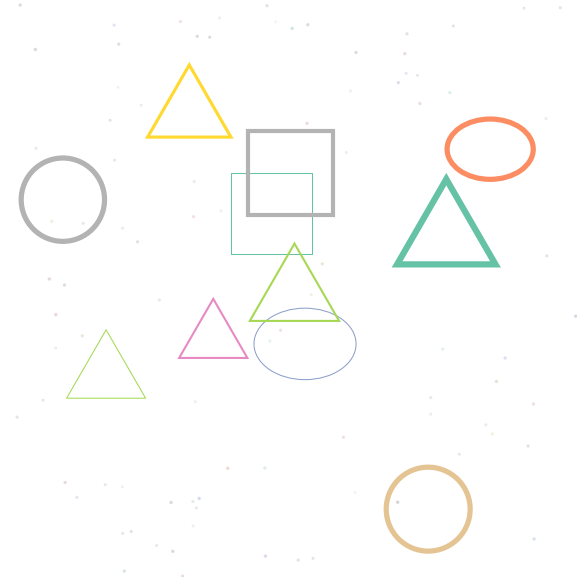[{"shape": "square", "thickness": 0.5, "radius": 0.35, "center": [0.47, 0.63]}, {"shape": "triangle", "thickness": 3, "radius": 0.49, "center": [0.773, 0.591]}, {"shape": "oval", "thickness": 2.5, "radius": 0.37, "center": [0.849, 0.741]}, {"shape": "oval", "thickness": 0.5, "radius": 0.44, "center": [0.528, 0.404]}, {"shape": "triangle", "thickness": 1, "radius": 0.34, "center": [0.369, 0.413]}, {"shape": "triangle", "thickness": 0.5, "radius": 0.39, "center": [0.184, 0.349]}, {"shape": "triangle", "thickness": 1, "radius": 0.45, "center": [0.51, 0.488]}, {"shape": "triangle", "thickness": 1.5, "radius": 0.42, "center": [0.328, 0.803]}, {"shape": "circle", "thickness": 2.5, "radius": 0.36, "center": [0.741, 0.117]}, {"shape": "circle", "thickness": 2.5, "radius": 0.36, "center": [0.109, 0.653]}, {"shape": "square", "thickness": 2, "radius": 0.37, "center": [0.503, 0.699]}]